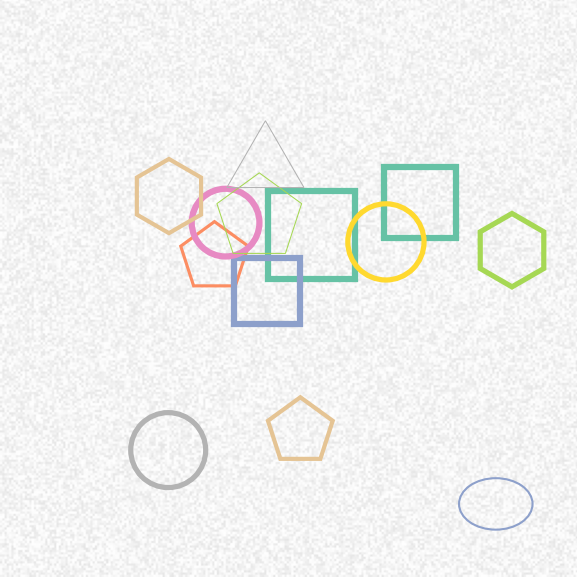[{"shape": "square", "thickness": 3, "radius": 0.31, "center": [0.727, 0.648]}, {"shape": "square", "thickness": 3, "radius": 0.38, "center": [0.539, 0.593]}, {"shape": "pentagon", "thickness": 1.5, "radius": 0.31, "center": [0.371, 0.554]}, {"shape": "square", "thickness": 3, "radius": 0.29, "center": [0.462, 0.495]}, {"shape": "oval", "thickness": 1, "radius": 0.32, "center": [0.859, 0.127]}, {"shape": "circle", "thickness": 3, "radius": 0.29, "center": [0.391, 0.614]}, {"shape": "pentagon", "thickness": 0.5, "radius": 0.39, "center": [0.449, 0.623]}, {"shape": "hexagon", "thickness": 2.5, "radius": 0.32, "center": [0.887, 0.566]}, {"shape": "circle", "thickness": 2.5, "radius": 0.33, "center": [0.668, 0.58]}, {"shape": "hexagon", "thickness": 2, "radius": 0.32, "center": [0.293, 0.66]}, {"shape": "pentagon", "thickness": 2, "radius": 0.29, "center": [0.52, 0.252]}, {"shape": "triangle", "thickness": 0.5, "radius": 0.39, "center": [0.46, 0.713]}, {"shape": "circle", "thickness": 2.5, "radius": 0.32, "center": [0.291, 0.22]}]